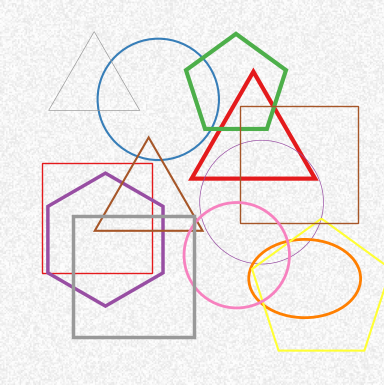[{"shape": "triangle", "thickness": 3, "radius": 0.93, "center": [0.658, 0.629]}, {"shape": "square", "thickness": 1, "radius": 0.72, "center": [0.252, 0.434]}, {"shape": "circle", "thickness": 1.5, "radius": 0.79, "center": [0.411, 0.742]}, {"shape": "pentagon", "thickness": 3, "radius": 0.68, "center": [0.613, 0.776]}, {"shape": "circle", "thickness": 0.5, "radius": 0.8, "center": [0.679, 0.475]}, {"shape": "hexagon", "thickness": 2.5, "radius": 0.86, "center": [0.274, 0.378]}, {"shape": "oval", "thickness": 2, "radius": 0.73, "center": [0.791, 0.277]}, {"shape": "pentagon", "thickness": 1.5, "radius": 0.95, "center": [0.835, 0.243]}, {"shape": "square", "thickness": 1, "radius": 0.76, "center": [0.776, 0.572]}, {"shape": "triangle", "thickness": 1.5, "radius": 0.81, "center": [0.386, 0.481]}, {"shape": "circle", "thickness": 2, "radius": 0.68, "center": [0.615, 0.337]}, {"shape": "triangle", "thickness": 0.5, "radius": 0.68, "center": [0.245, 0.781]}, {"shape": "square", "thickness": 2.5, "radius": 0.79, "center": [0.347, 0.282]}]